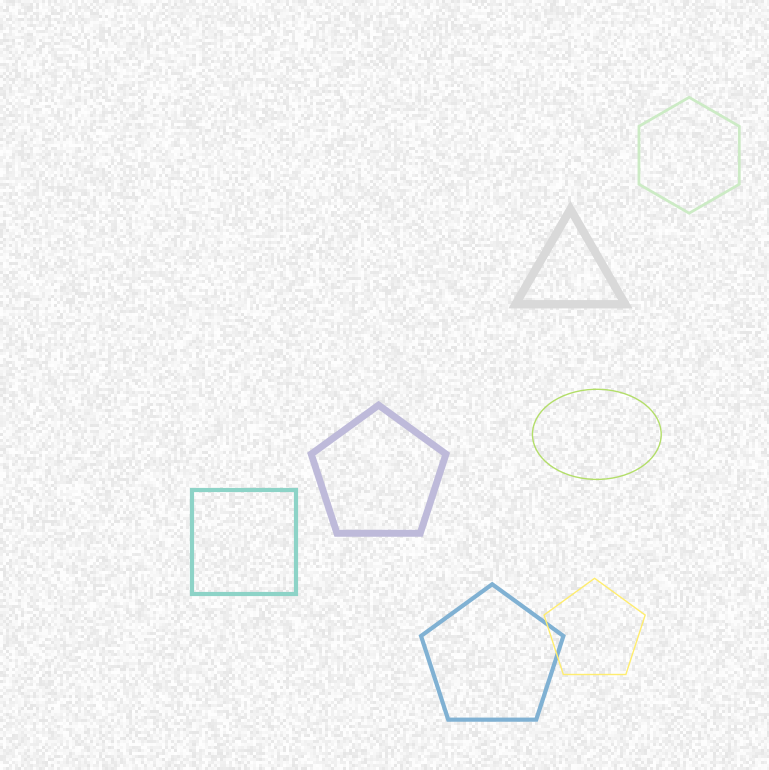[{"shape": "square", "thickness": 1.5, "radius": 0.34, "center": [0.317, 0.296]}, {"shape": "pentagon", "thickness": 2.5, "radius": 0.46, "center": [0.492, 0.382]}, {"shape": "pentagon", "thickness": 1.5, "radius": 0.49, "center": [0.639, 0.144]}, {"shape": "oval", "thickness": 0.5, "radius": 0.42, "center": [0.775, 0.436]}, {"shape": "triangle", "thickness": 3, "radius": 0.41, "center": [0.741, 0.646]}, {"shape": "hexagon", "thickness": 1, "radius": 0.38, "center": [0.895, 0.798]}, {"shape": "pentagon", "thickness": 0.5, "radius": 0.35, "center": [0.772, 0.18]}]